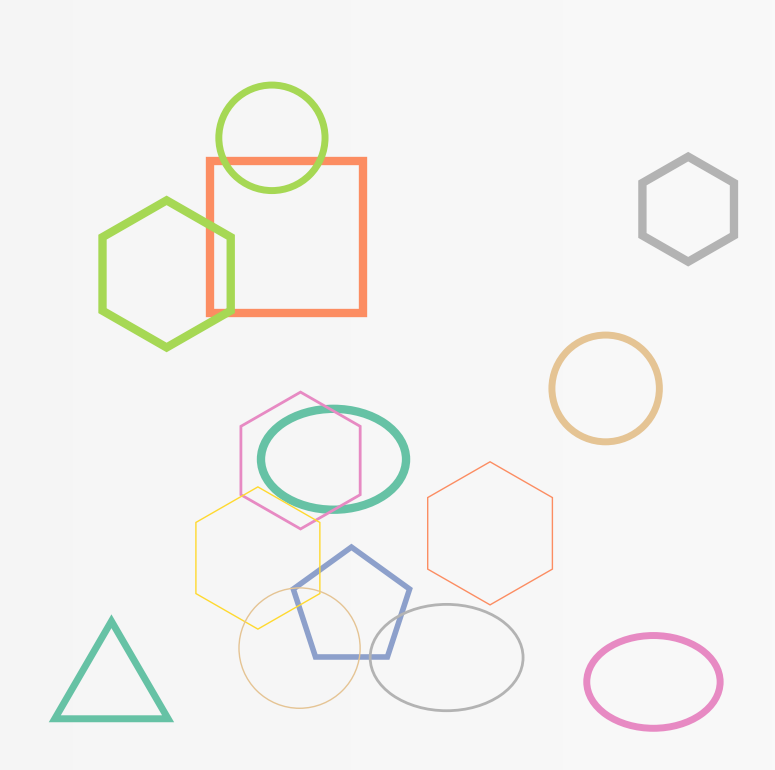[{"shape": "oval", "thickness": 3, "radius": 0.47, "center": [0.43, 0.404]}, {"shape": "triangle", "thickness": 2.5, "radius": 0.42, "center": [0.144, 0.109]}, {"shape": "hexagon", "thickness": 0.5, "radius": 0.46, "center": [0.632, 0.307]}, {"shape": "square", "thickness": 3, "radius": 0.49, "center": [0.369, 0.692]}, {"shape": "pentagon", "thickness": 2, "radius": 0.39, "center": [0.453, 0.211]}, {"shape": "hexagon", "thickness": 1, "radius": 0.44, "center": [0.388, 0.402]}, {"shape": "oval", "thickness": 2.5, "radius": 0.43, "center": [0.843, 0.114]}, {"shape": "circle", "thickness": 2.5, "radius": 0.34, "center": [0.351, 0.821]}, {"shape": "hexagon", "thickness": 3, "radius": 0.48, "center": [0.215, 0.644]}, {"shape": "hexagon", "thickness": 0.5, "radius": 0.46, "center": [0.333, 0.275]}, {"shape": "circle", "thickness": 0.5, "radius": 0.39, "center": [0.387, 0.158]}, {"shape": "circle", "thickness": 2.5, "radius": 0.35, "center": [0.781, 0.496]}, {"shape": "hexagon", "thickness": 3, "radius": 0.34, "center": [0.888, 0.728]}, {"shape": "oval", "thickness": 1, "radius": 0.49, "center": [0.576, 0.146]}]